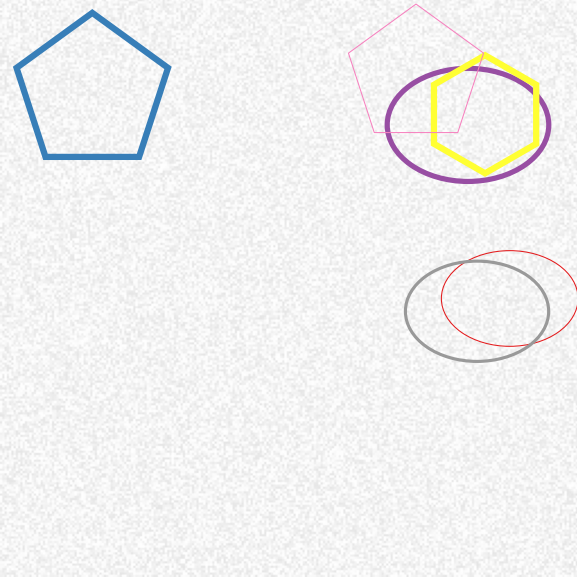[{"shape": "oval", "thickness": 0.5, "radius": 0.59, "center": [0.883, 0.482]}, {"shape": "pentagon", "thickness": 3, "radius": 0.69, "center": [0.16, 0.839]}, {"shape": "oval", "thickness": 2.5, "radius": 0.7, "center": [0.81, 0.783]}, {"shape": "hexagon", "thickness": 3, "radius": 0.51, "center": [0.84, 0.801]}, {"shape": "pentagon", "thickness": 0.5, "radius": 0.62, "center": [0.72, 0.869]}, {"shape": "oval", "thickness": 1.5, "radius": 0.62, "center": [0.826, 0.46]}]